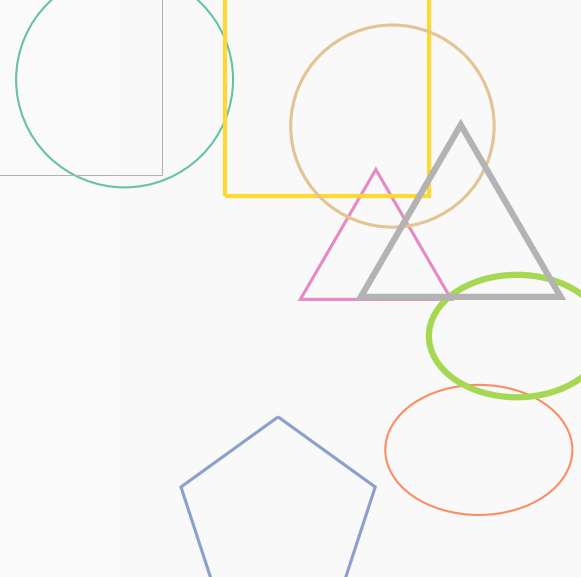[{"shape": "circle", "thickness": 1, "radius": 0.93, "center": [0.214, 0.861]}, {"shape": "oval", "thickness": 1, "radius": 0.8, "center": [0.824, 0.22]}, {"shape": "pentagon", "thickness": 1.5, "radius": 0.88, "center": [0.478, 0.102]}, {"shape": "triangle", "thickness": 1.5, "radius": 0.75, "center": [0.647, 0.556]}, {"shape": "oval", "thickness": 3, "radius": 0.76, "center": [0.889, 0.417]}, {"shape": "square", "thickness": 2, "radius": 0.88, "center": [0.562, 0.834]}, {"shape": "circle", "thickness": 1.5, "radius": 0.88, "center": [0.675, 0.781]}, {"shape": "triangle", "thickness": 3, "radius": 0.99, "center": [0.793, 0.584]}, {"shape": "square", "thickness": 0.5, "radius": 0.84, "center": [0.112, 0.862]}]